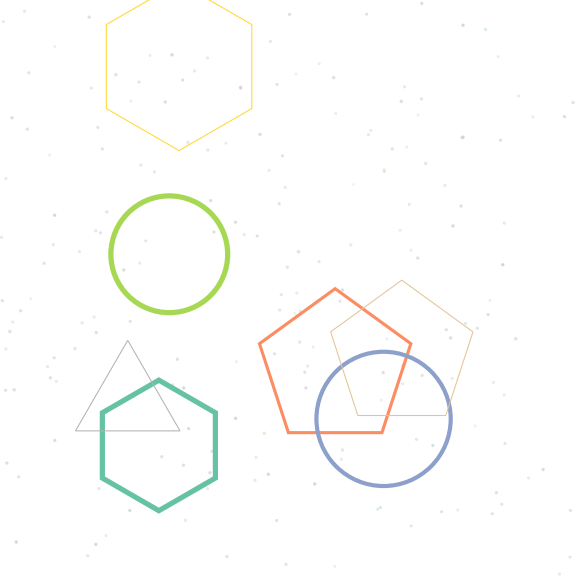[{"shape": "hexagon", "thickness": 2.5, "radius": 0.57, "center": [0.275, 0.228]}, {"shape": "pentagon", "thickness": 1.5, "radius": 0.69, "center": [0.58, 0.361]}, {"shape": "circle", "thickness": 2, "radius": 0.58, "center": [0.664, 0.274]}, {"shape": "circle", "thickness": 2.5, "radius": 0.51, "center": [0.293, 0.559]}, {"shape": "hexagon", "thickness": 0.5, "radius": 0.73, "center": [0.31, 0.884]}, {"shape": "pentagon", "thickness": 0.5, "radius": 0.65, "center": [0.696, 0.384]}, {"shape": "triangle", "thickness": 0.5, "radius": 0.52, "center": [0.221, 0.305]}]